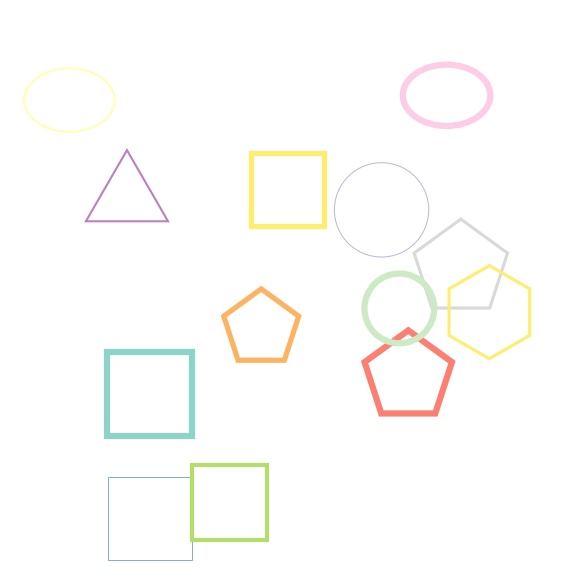[{"shape": "square", "thickness": 3, "radius": 0.37, "center": [0.259, 0.317]}, {"shape": "oval", "thickness": 1, "radius": 0.39, "center": [0.12, 0.826]}, {"shape": "circle", "thickness": 0.5, "radius": 0.41, "center": [0.661, 0.636]}, {"shape": "pentagon", "thickness": 3, "radius": 0.4, "center": [0.707, 0.348]}, {"shape": "square", "thickness": 0.5, "radius": 0.36, "center": [0.26, 0.101]}, {"shape": "pentagon", "thickness": 2.5, "radius": 0.34, "center": [0.452, 0.431]}, {"shape": "square", "thickness": 2, "radius": 0.33, "center": [0.397, 0.129]}, {"shape": "oval", "thickness": 3, "radius": 0.38, "center": [0.773, 0.834]}, {"shape": "pentagon", "thickness": 1.5, "radius": 0.43, "center": [0.798, 0.535]}, {"shape": "triangle", "thickness": 1, "radius": 0.41, "center": [0.22, 0.657]}, {"shape": "circle", "thickness": 3, "radius": 0.3, "center": [0.691, 0.465]}, {"shape": "square", "thickness": 2.5, "radius": 0.31, "center": [0.498, 0.671]}, {"shape": "hexagon", "thickness": 1.5, "radius": 0.4, "center": [0.847, 0.459]}]